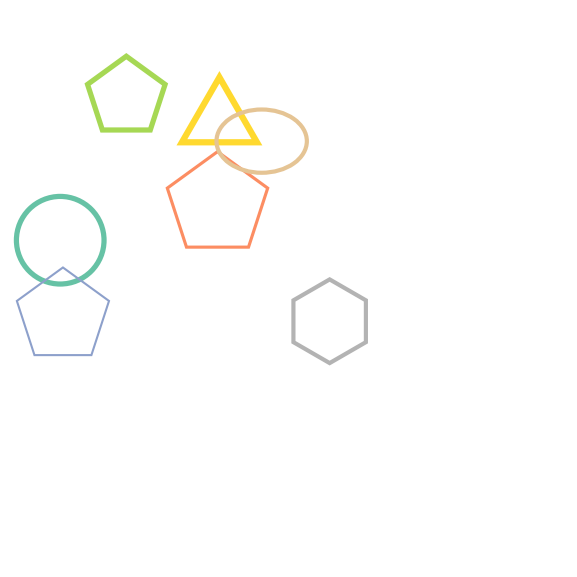[{"shape": "circle", "thickness": 2.5, "radius": 0.38, "center": [0.104, 0.583]}, {"shape": "pentagon", "thickness": 1.5, "radius": 0.46, "center": [0.377, 0.645]}, {"shape": "pentagon", "thickness": 1, "radius": 0.42, "center": [0.109, 0.452]}, {"shape": "pentagon", "thickness": 2.5, "radius": 0.35, "center": [0.219, 0.831]}, {"shape": "triangle", "thickness": 3, "radius": 0.38, "center": [0.38, 0.79]}, {"shape": "oval", "thickness": 2, "radius": 0.39, "center": [0.453, 0.755]}, {"shape": "hexagon", "thickness": 2, "radius": 0.36, "center": [0.571, 0.443]}]